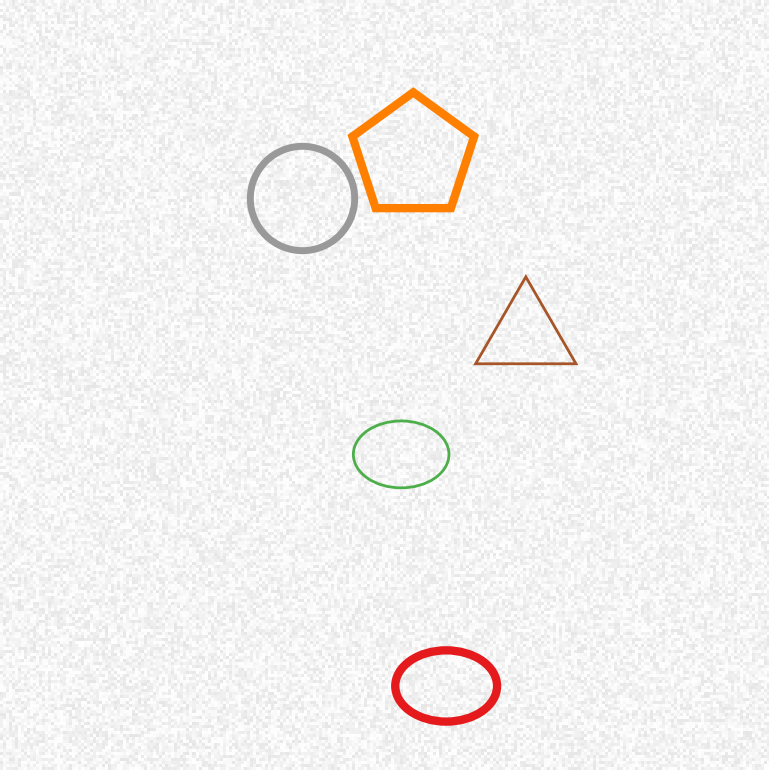[{"shape": "oval", "thickness": 3, "radius": 0.33, "center": [0.579, 0.109]}, {"shape": "oval", "thickness": 1, "radius": 0.31, "center": [0.521, 0.41]}, {"shape": "pentagon", "thickness": 3, "radius": 0.42, "center": [0.537, 0.797]}, {"shape": "triangle", "thickness": 1, "radius": 0.38, "center": [0.683, 0.565]}, {"shape": "circle", "thickness": 2.5, "radius": 0.34, "center": [0.393, 0.742]}]